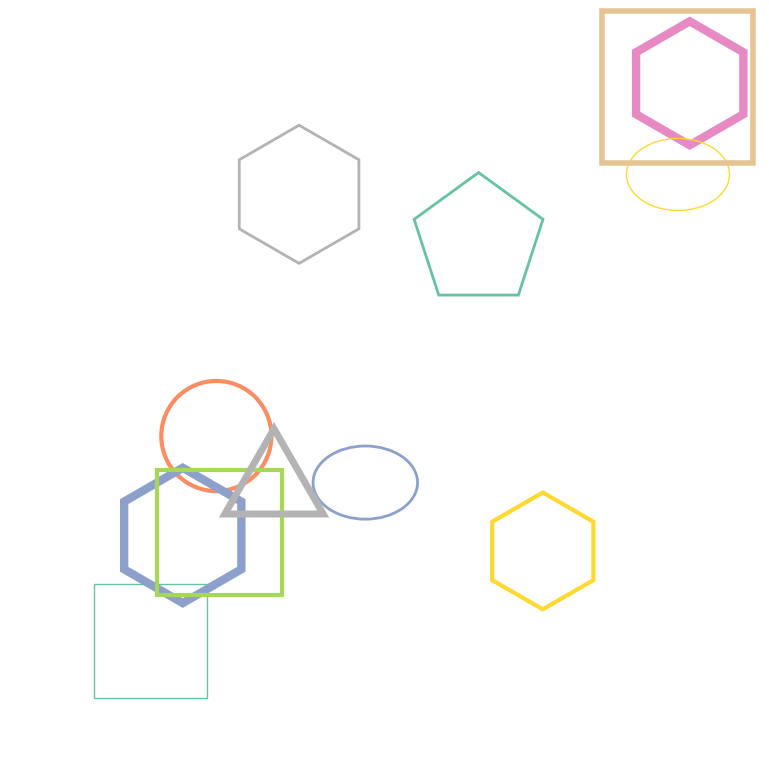[{"shape": "square", "thickness": 0.5, "radius": 0.37, "center": [0.196, 0.168]}, {"shape": "pentagon", "thickness": 1, "radius": 0.44, "center": [0.621, 0.688]}, {"shape": "circle", "thickness": 1.5, "radius": 0.36, "center": [0.281, 0.434]}, {"shape": "hexagon", "thickness": 3, "radius": 0.44, "center": [0.237, 0.305]}, {"shape": "oval", "thickness": 1, "radius": 0.34, "center": [0.474, 0.373]}, {"shape": "hexagon", "thickness": 3, "radius": 0.4, "center": [0.896, 0.892]}, {"shape": "square", "thickness": 1.5, "radius": 0.41, "center": [0.285, 0.308]}, {"shape": "hexagon", "thickness": 1.5, "radius": 0.38, "center": [0.705, 0.285]}, {"shape": "oval", "thickness": 0.5, "radius": 0.33, "center": [0.88, 0.773]}, {"shape": "square", "thickness": 2, "radius": 0.49, "center": [0.88, 0.887]}, {"shape": "hexagon", "thickness": 1, "radius": 0.45, "center": [0.388, 0.748]}, {"shape": "triangle", "thickness": 2.5, "radius": 0.37, "center": [0.356, 0.369]}]